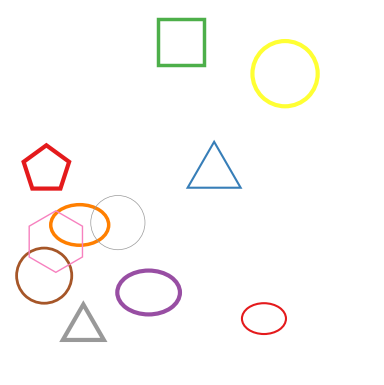[{"shape": "pentagon", "thickness": 3, "radius": 0.31, "center": [0.12, 0.56]}, {"shape": "oval", "thickness": 1.5, "radius": 0.29, "center": [0.686, 0.172]}, {"shape": "triangle", "thickness": 1.5, "radius": 0.4, "center": [0.556, 0.552]}, {"shape": "square", "thickness": 2.5, "radius": 0.3, "center": [0.47, 0.892]}, {"shape": "oval", "thickness": 3, "radius": 0.41, "center": [0.386, 0.24]}, {"shape": "oval", "thickness": 2.5, "radius": 0.38, "center": [0.207, 0.416]}, {"shape": "circle", "thickness": 3, "radius": 0.42, "center": [0.74, 0.809]}, {"shape": "circle", "thickness": 2, "radius": 0.36, "center": [0.115, 0.284]}, {"shape": "hexagon", "thickness": 1, "radius": 0.4, "center": [0.145, 0.373]}, {"shape": "circle", "thickness": 0.5, "radius": 0.35, "center": [0.306, 0.422]}, {"shape": "triangle", "thickness": 3, "radius": 0.31, "center": [0.216, 0.148]}]